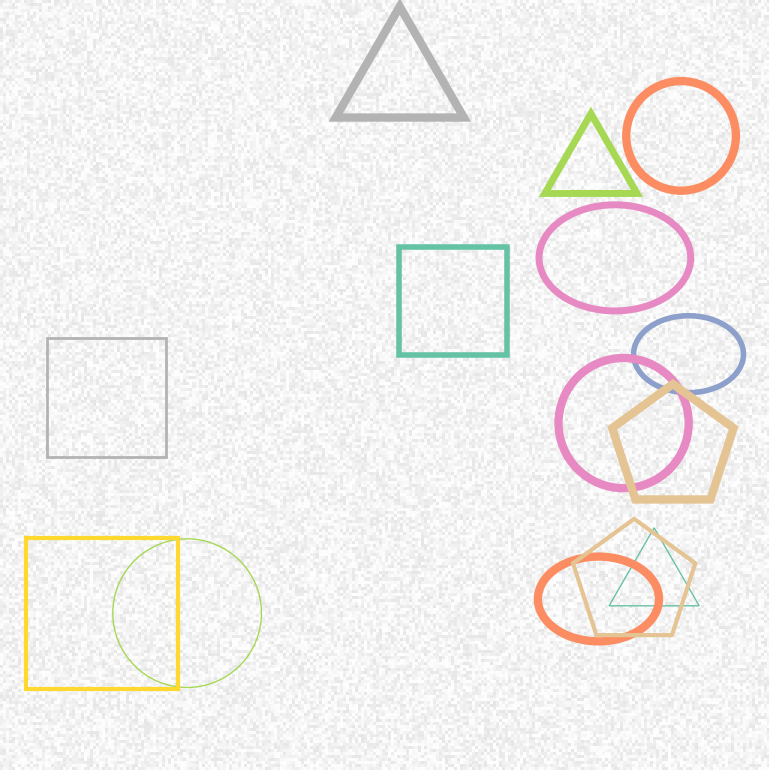[{"shape": "square", "thickness": 2, "radius": 0.35, "center": [0.588, 0.609]}, {"shape": "triangle", "thickness": 0.5, "radius": 0.34, "center": [0.85, 0.247]}, {"shape": "circle", "thickness": 3, "radius": 0.36, "center": [0.884, 0.824]}, {"shape": "oval", "thickness": 3, "radius": 0.39, "center": [0.777, 0.222]}, {"shape": "oval", "thickness": 2, "radius": 0.36, "center": [0.894, 0.54]}, {"shape": "oval", "thickness": 2.5, "radius": 0.49, "center": [0.799, 0.665]}, {"shape": "circle", "thickness": 3, "radius": 0.42, "center": [0.81, 0.451]}, {"shape": "triangle", "thickness": 2.5, "radius": 0.35, "center": [0.767, 0.783]}, {"shape": "circle", "thickness": 0.5, "radius": 0.48, "center": [0.243, 0.204]}, {"shape": "square", "thickness": 1.5, "radius": 0.49, "center": [0.132, 0.204]}, {"shape": "pentagon", "thickness": 3, "radius": 0.41, "center": [0.874, 0.418]}, {"shape": "pentagon", "thickness": 1.5, "radius": 0.42, "center": [0.824, 0.243]}, {"shape": "square", "thickness": 1, "radius": 0.39, "center": [0.139, 0.483]}, {"shape": "triangle", "thickness": 3, "radius": 0.48, "center": [0.519, 0.895]}]